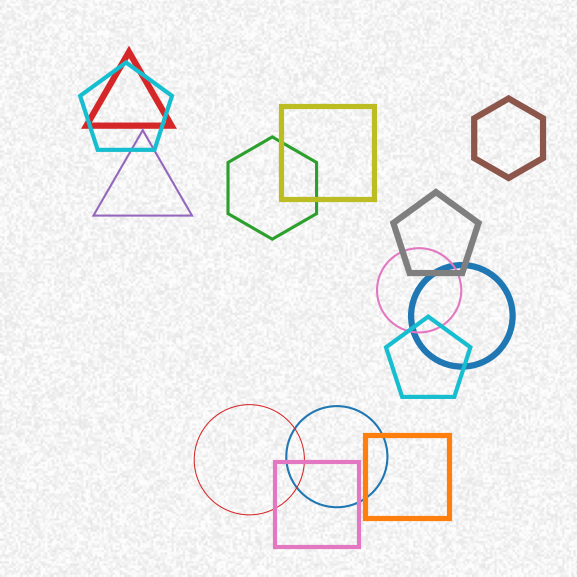[{"shape": "circle", "thickness": 1, "radius": 0.44, "center": [0.583, 0.208]}, {"shape": "circle", "thickness": 3, "radius": 0.44, "center": [0.8, 0.452]}, {"shape": "square", "thickness": 2.5, "radius": 0.36, "center": [0.705, 0.174]}, {"shape": "hexagon", "thickness": 1.5, "radius": 0.44, "center": [0.472, 0.673]}, {"shape": "circle", "thickness": 0.5, "radius": 0.48, "center": [0.432, 0.203]}, {"shape": "triangle", "thickness": 3, "radius": 0.43, "center": [0.223, 0.824]}, {"shape": "triangle", "thickness": 1, "radius": 0.49, "center": [0.247, 0.675]}, {"shape": "hexagon", "thickness": 3, "radius": 0.34, "center": [0.881, 0.76]}, {"shape": "square", "thickness": 2, "radius": 0.36, "center": [0.549, 0.125]}, {"shape": "circle", "thickness": 1, "radius": 0.36, "center": [0.726, 0.496]}, {"shape": "pentagon", "thickness": 3, "radius": 0.39, "center": [0.755, 0.589]}, {"shape": "square", "thickness": 2.5, "radius": 0.4, "center": [0.567, 0.735]}, {"shape": "pentagon", "thickness": 2, "radius": 0.42, "center": [0.218, 0.807]}, {"shape": "pentagon", "thickness": 2, "radius": 0.38, "center": [0.741, 0.374]}]